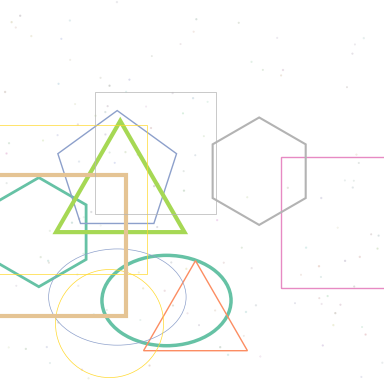[{"shape": "hexagon", "thickness": 2, "radius": 0.71, "center": [0.101, 0.397]}, {"shape": "oval", "thickness": 2.5, "radius": 0.84, "center": [0.432, 0.219]}, {"shape": "triangle", "thickness": 1, "radius": 0.78, "center": [0.508, 0.167]}, {"shape": "oval", "thickness": 0.5, "radius": 0.89, "center": [0.305, 0.228]}, {"shape": "pentagon", "thickness": 1, "radius": 0.81, "center": [0.304, 0.551]}, {"shape": "square", "thickness": 1, "radius": 0.85, "center": [0.899, 0.422]}, {"shape": "triangle", "thickness": 3, "radius": 0.96, "center": [0.312, 0.493]}, {"shape": "square", "thickness": 0.5, "radius": 0.97, "center": [0.188, 0.482]}, {"shape": "circle", "thickness": 0.5, "radius": 0.7, "center": [0.285, 0.16]}, {"shape": "square", "thickness": 3, "radius": 0.91, "center": [0.146, 0.362]}, {"shape": "square", "thickness": 0.5, "radius": 0.79, "center": [0.405, 0.603]}, {"shape": "hexagon", "thickness": 1.5, "radius": 0.7, "center": [0.673, 0.555]}]